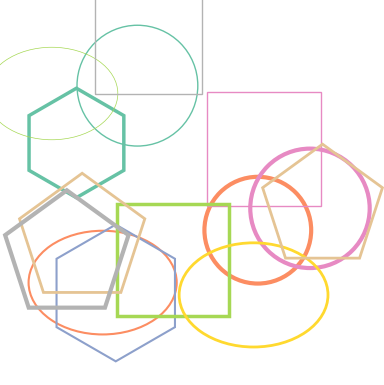[{"shape": "circle", "thickness": 1, "radius": 0.78, "center": [0.357, 0.778]}, {"shape": "hexagon", "thickness": 2.5, "radius": 0.71, "center": [0.199, 0.629]}, {"shape": "oval", "thickness": 1.5, "radius": 0.96, "center": [0.267, 0.266]}, {"shape": "circle", "thickness": 3, "radius": 0.69, "center": [0.67, 0.402]}, {"shape": "hexagon", "thickness": 1.5, "radius": 0.89, "center": [0.301, 0.239]}, {"shape": "square", "thickness": 1, "radius": 0.74, "center": [0.686, 0.613]}, {"shape": "circle", "thickness": 3, "radius": 0.78, "center": [0.805, 0.459]}, {"shape": "oval", "thickness": 0.5, "radius": 0.86, "center": [0.134, 0.757]}, {"shape": "square", "thickness": 2.5, "radius": 0.73, "center": [0.45, 0.325]}, {"shape": "oval", "thickness": 2, "radius": 0.97, "center": [0.659, 0.234]}, {"shape": "pentagon", "thickness": 2, "radius": 0.86, "center": [0.213, 0.379]}, {"shape": "pentagon", "thickness": 2, "radius": 0.82, "center": [0.838, 0.462]}, {"shape": "pentagon", "thickness": 3, "radius": 0.84, "center": [0.174, 0.337]}, {"shape": "square", "thickness": 1, "radius": 0.69, "center": [0.386, 0.894]}]